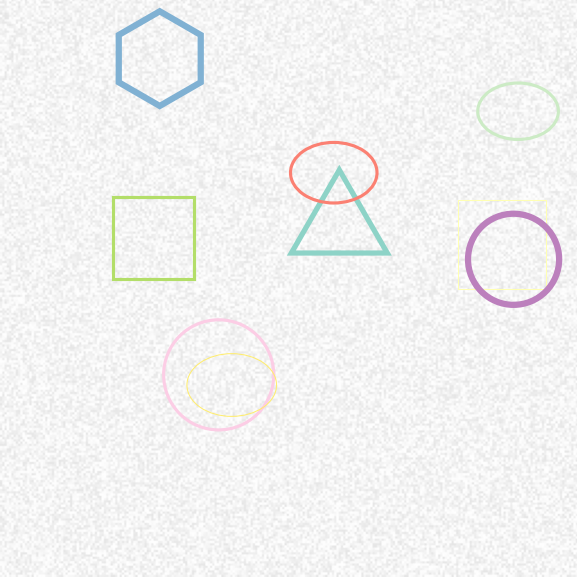[{"shape": "triangle", "thickness": 2.5, "radius": 0.48, "center": [0.588, 0.609]}, {"shape": "square", "thickness": 0.5, "radius": 0.38, "center": [0.87, 0.576]}, {"shape": "oval", "thickness": 1.5, "radius": 0.37, "center": [0.578, 0.7]}, {"shape": "hexagon", "thickness": 3, "radius": 0.41, "center": [0.277, 0.898]}, {"shape": "square", "thickness": 1.5, "radius": 0.35, "center": [0.266, 0.587]}, {"shape": "circle", "thickness": 1.5, "radius": 0.48, "center": [0.379, 0.35]}, {"shape": "circle", "thickness": 3, "radius": 0.39, "center": [0.889, 0.55]}, {"shape": "oval", "thickness": 1.5, "radius": 0.35, "center": [0.897, 0.807]}, {"shape": "oval", "thickness": 0.5, "radius": 0.39, "center": [0.401, 0.332]}]